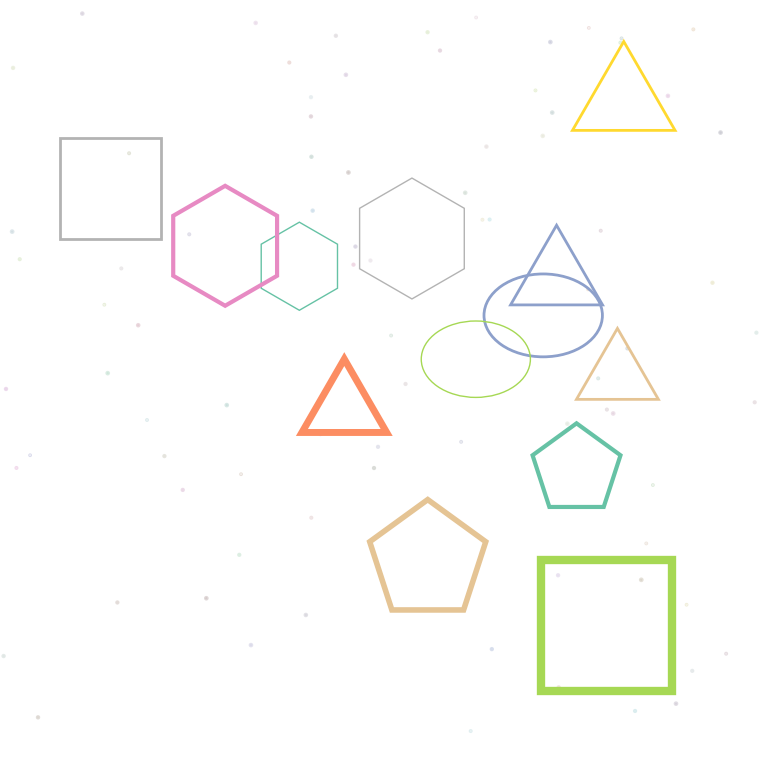[{"shape": "pentagon", "thickness": 1.5, "radius": 0.3, "center": [0.749, 0.39]}, {"shape": "hexagon", "thickness": 0.5, "radius": 0.29, "center": [0.389, 0.654]}, {"shape": "triangle", "thickness": 2.5, "radius": 0.32, "center": [0.447, 0.47]}, {"shape": "oval", "thickness": 1, "radius": 0.38, "center": [0.705, 0.59]}, {"shape": "triangle", "thickness": 1, "radius": 0.34, "center": [0.723, 0.639]}, {"shape": "hexagon", "thickness": 1.5, "radius": 0.39, "center": [0.292, 0.681]}, {"shape": "square", "thickness": 3, "radius": 0.43, "center": [0.787, 0.188]}, {"shape": "oval", "thickness": 0.5, "radius": 0.35, "center": [0.618, 0.533]}, {"shape": "triangle", "thickness": 1, "radius": 0.38, "center": [0.81, 0.869]}, {"shape": "triangle", "thickness": 1, "radius": 0.31, "center": [0.802, 0.512]}, {"shape": "pentagon", "thickness": 2, "radius": 0.4, "center": [0.555, 0.272]}, {"shape": "hexagon", "thickness": 0.5, "radius": 0.39, "center": [0.535, 0.69]}, {"shape": "square", "thickness": 1, "radius": 0.33, "center": [0.143, 0.755]}]